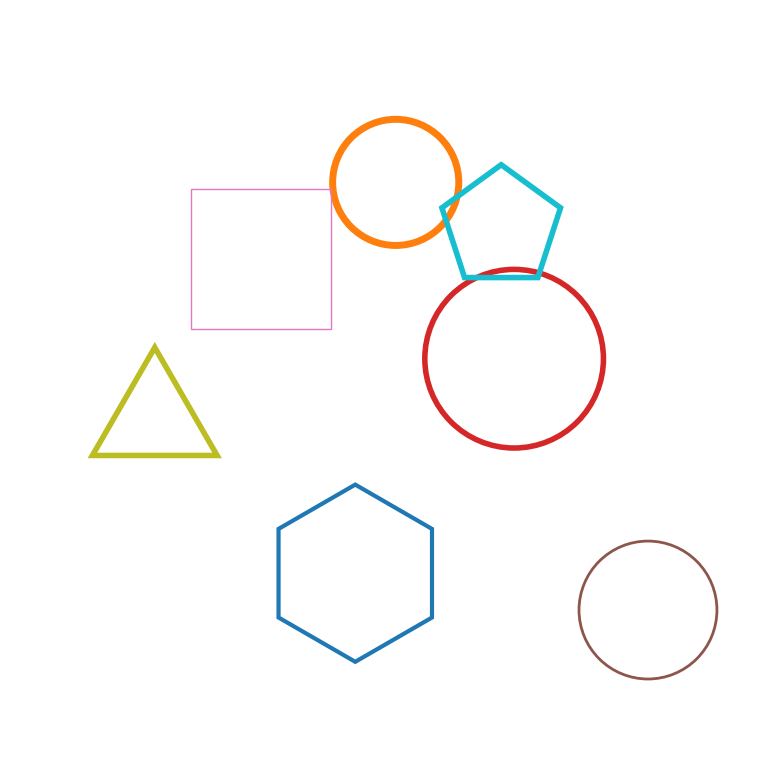[{"shape": "hexagon", "thickness": 1.5, "radius": 0.58, "center": [0.461, 0.256]}, {"shape": "circle", "thickness": 2.5, "radius": 0.41, "center": [0.514, 0.763]}, {"shape": "circle", "thickness": 2, "radius": 0.58, "center": [0.668, 0.534]}, {"shape": "circle", "thickness": 1, "radius": 0.45, "center": [0.842, 0.208]}, {"shape": "square", "thickness": 0.5, "radius": 0.46, "center": [0.339, 0.664]}, {"shape": "triangle", "thickness": 2, "radius": 0.47, "center": [0.201, 0.455]}, {"shape": "pentagon", "thickness": 2, "radius": 0.4, "center": [0.651, 0.705]}]